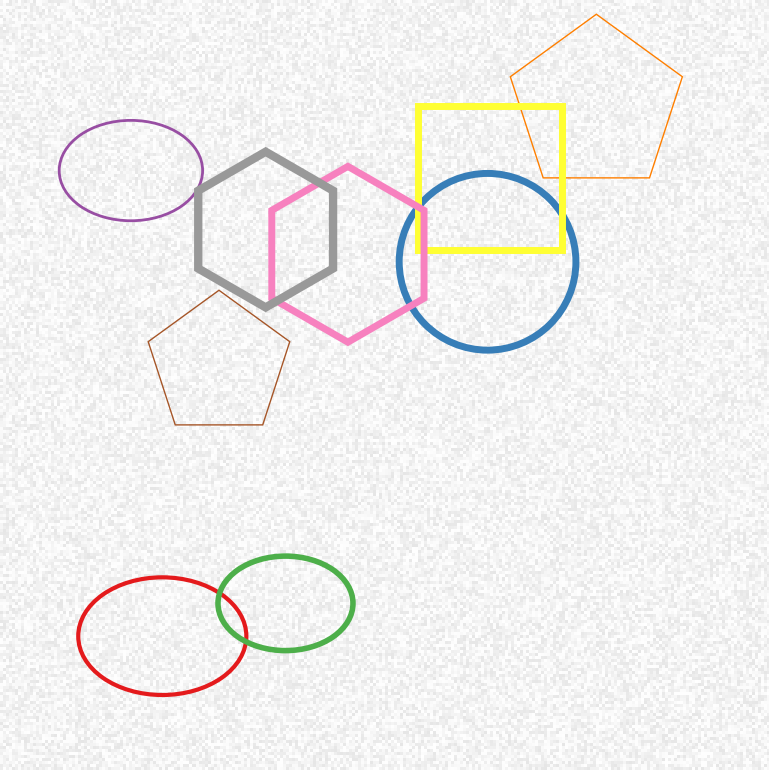[{"shape": "oval", "thickness": 1.5, "radius": 0.55, "center": [0.211, 0.174]}, {"shape": "circle", "thickness": 2.5, "radius": 0.57, "center": [0.633, 0.66]}, {"shape": "oval", "thickness": 2, "radius": 0.44, "center": [0.371, 0.216]}, {"shape": "oval", "thickness": 1, "radius": 0.47, "center": [0.17, 0.778]}, {"shape": "pentagon", "thickness": 0.5, "radius": 0.59, "center": [0.774, 0.864]}, {"shape": "square", "thickness": 2.5, "radius": 0.47, "center": [0.636, 0.768]}, {"shape": "pentagon", "thickness": 0.5, "radius": 0.48, "center": [0.284, 0.526]}, {"shape": "hexagon", "thickness": 2.5, "radius": 0.57, "center": [0.452, 0.67]}, {"shape": "hexagon", "thickness": 3, "radius": 0.51, "center": [0.345, 0.702]}]